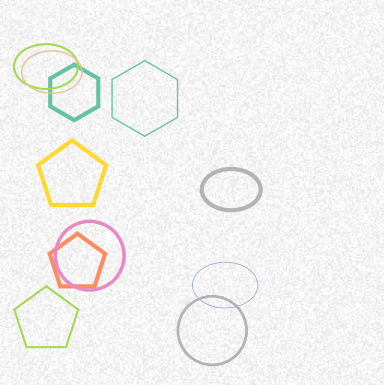[{"shape": "hexagon", "thickness": 3, "radius": 0.36, "center": [0.193, 0.76]}, {"shape": "hexagon", "thickness": 1, "radius": 0.49, "center": [0.376, 0.744]}, {"shape": "pentagon", "thickness": 3, "radius": 0.38, "center": [0.201, 0.317]}, {"shape": "oval", "thickness": 0.5, "radius": 0.42, "center": [0.585, 0.26]}, {"shape": "circle", "thickness": 2.5, "radius": 0.45, "center": [0.233, 0.336]}, {"shape": "oval", "thickness": 1.5, "radius": 0.42, "center": [0.119, 0.827]}, {"shape": "pentagon", "thickness": 1.5, "radius": 0.44, "center": [0.12, 0.169]}, {"shape": "pentagon", "thickness": 3, "radius": 0.46, "center": [0.187, 0.543]}, {"shape": "oval", "thickness": 1, "radius": 0.39, "center": [0.135, 0.813]}, {"shape": "circle", "thickness": 2, "radius": 0.45, "center": [0.551, 0.141]}, {"shape": "oval", "thickness": 3, "radius": 0.38, "center": [0.601, 0.508]}]